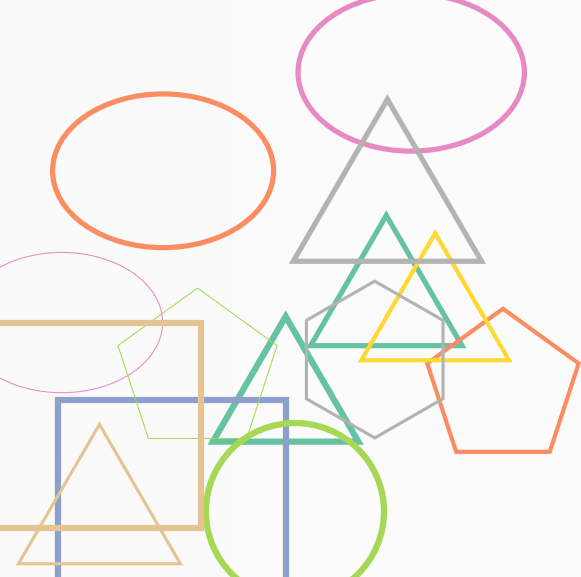[{"shape": "triangle", "thickness": 2.5, "radius": 0.75, "center": [0.665, 0.476]}, {"shape": "triangle", "thickness": 3, "radius": 0.72, "center": [0.491, 0.307]}, {"shape": "pentagon", "thickness": 2, "radius": 0.68, "center": [0.865, 0.328]}, {"shape": "oval", "thickness": 2.5, "radius": 0.95, "center": [0.281, 0.703]}, {"shape": "square", "thickness": 3, "radius": 0.98, "center": [0.296, 0.111]}, {"shape": "oval", "thickness": 0.5, "radius": 0.87, "center": [0.106, 0.441]}, {"shape": "oval", "thickness": 2.5, "radius": 0.97, "center": [0.707, 0.874]}, {"shape": "pentagon", "thickness": 0.5, "radius": 0.72, "center": [0.34, 0.356]}, {"shape": "circle", "thickness": 3, "radius": 0.77, "center": [0.507, 0.113]}, {"shape": "triangle", "thickness": 2, "radius": 0.73, "center": [0.749, 0.449]}, {"shape": "square", "thickness": 3, "radius": 0.88, "center": [0.169, 0.262]}, {"shape": "triangle", "thickness": 1.5, "radius": 0.8, "center": [0.171, 0.103]}, {"shape": "triangle", "thickness": 2.5, "radius": 0.94, "center": [0.666, 0.64]}, {"shape": "hexagon", "thickness": 1.5, "radius": 0.68, "center": [0.645, 0.377]}]